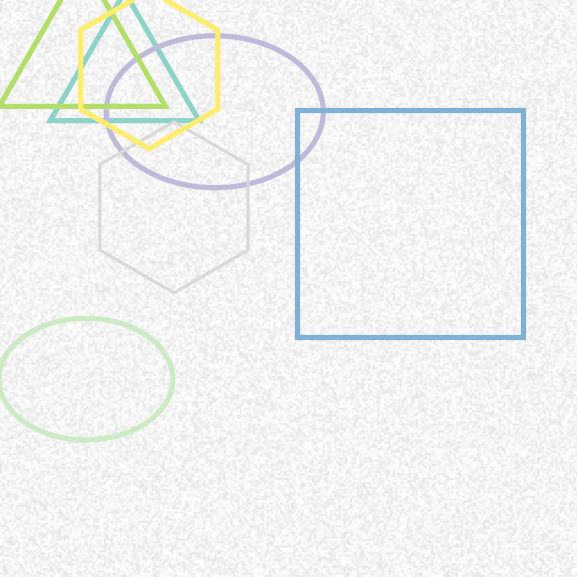[{"shape": "triangle", "thickness": 2.5, "radius": 0.74, "center": [0.216, 0.865]}, {"shape": "oval", "thickness": 2.5, "radius": 0.94, "center": [0.372, 0.806]}, {"shape": "square", "thickness": 2.5, "radius": 0.98, "center": [0.71, 0.612]}, {"shape": "triangle", "thickness": 2.5, "radius": 0.83, "center": [0.143, 0.898]}, {"shape": "hexagon", "thickness": 1.5, "radius": 0.74, "center": [0.301, 0.64]}, {"shape": "oval", "thickness": 2.5, "radius": 0.75, "center": [0.149, 0.343]}, {"shape": "hexagon", "thickness": 2.5, "radius": 0.68, "center": [0.258, 0.879]}]